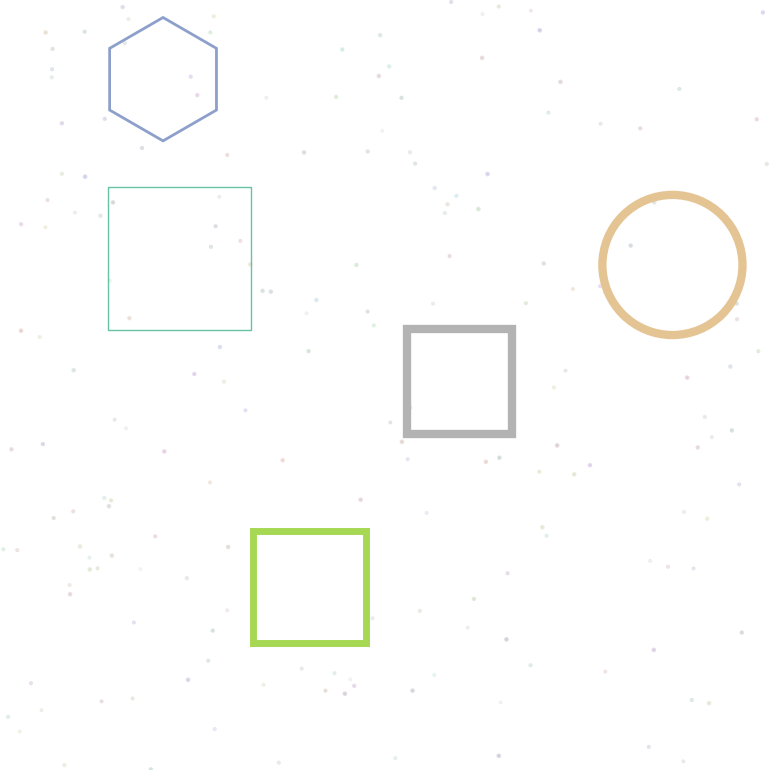[{"shape": "square", "thickness": 0.5, "radius": 0.46, "center": [0.233, 0.665]}, {"shape": "hexagon", "thickness": 1, "radius": 0.4, "center": [0.212, 0.897]}, {"shape": "square", "thickness": 2.5, "radius": 0.36, "center": [0.402, 0.238]}, {"shape": "circle", "thickness": 3, "radius": 0.45, "center": [0.873, 0.656]}, {"shape": "square", "thickness": 3, "radius": 0.34, "center": [0.597, 0.504]}]